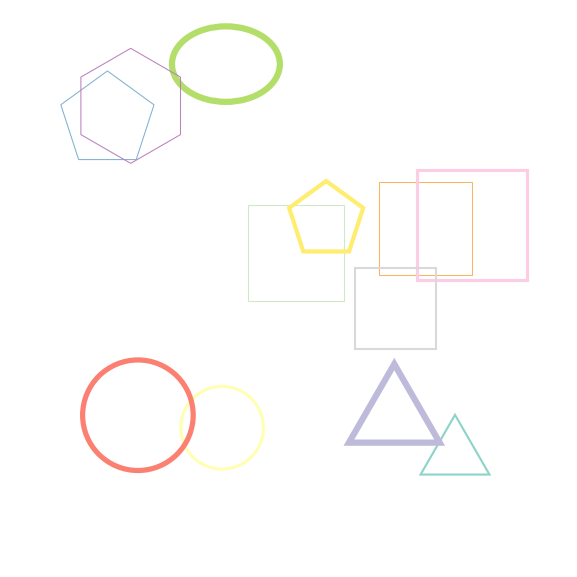[{"shape": "triangle", "thickness": 1, "radius": 0.34, "center": [0.788, 0.212]}, {"shape": "circle", "thickness": 1.5, "radius": 0.36, "center": [0.385, 0.258]}, {"shape": "triangle", "thickness": 3, "radius": 0.45, "center": [0.683, 0.278]}, {"shape": "circle", "thickness": 2.5, "radius": 0.48, "center": [0.239, 0.28]}, {"shape": "pentagon", "thickness": 0.5, "radius": 0.42, "center": [0.186, 0.791]}, {"shape": "square", "thickness": 0.5, "radius": 0.4, "center": [0.737, 0.603]}, {"shape": "oval", "thickness": 3, "radius": 0.47, "center": [0.391, 0.888]}, {"shape": "square", "thickness": 1.5, "radius": 0.48, "center": [0.818, 0.61]}, {"shape": "square", "thickness": 1, "radius": 0.35, "center": [0.685, 0.465]}, {"shape": "hexagon", "thickness": 0.5, "radius": 0.5, "center": [0.226, 0.816]}, {"shape": "square", "thickness": 0.5, "radius": 0.42, "center": [0.513, 0.561]}, {"shape": "pentagon", "thickness": 2, "radius": 0.34, "center": [0.565, 0.618]}]